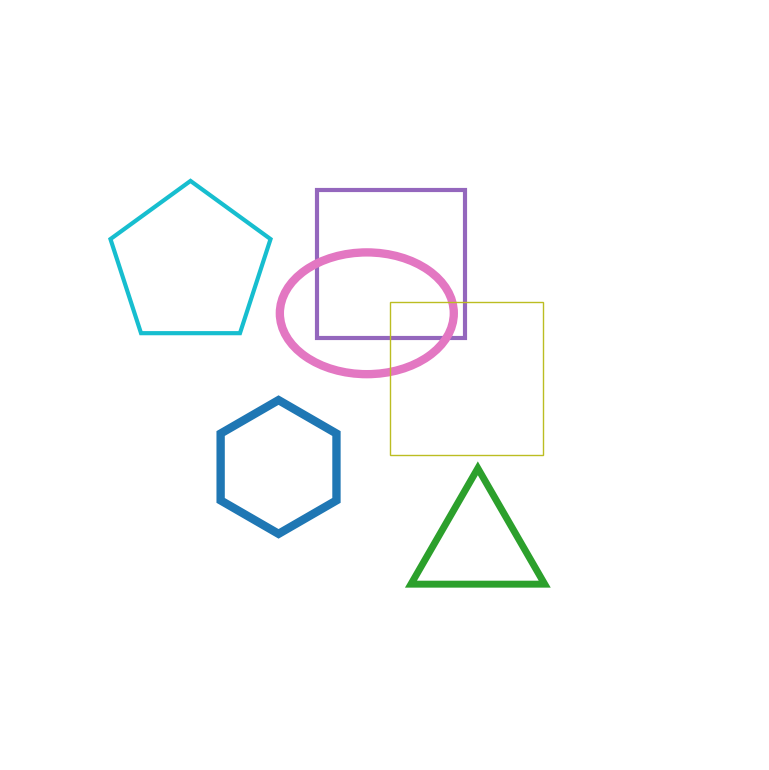[{"shape": "hexagon", "thickness": 3, "radius": 0.43, "center": [0.362, 0.394]}, {"shape": "triangle", "thickness": 2.5, "radius": 0.5, "center": [0.621, 0.291]}, {"shape": "square", "thickness": 1.5, "radius": 0.48, "center": [0.508, 0.657]}, {"shape": "oval", "thickness": 3, "radius": 0.56, "center": [0.476, 0.593]}, {"shape": "square", "thickness": 0.5, "radius": 0.5, "center": [0.606, 0.508]}, {"shape": "pentagon", "thickness": 1.5, "radius": 0.55, "center": [0.247, 0.656]}]